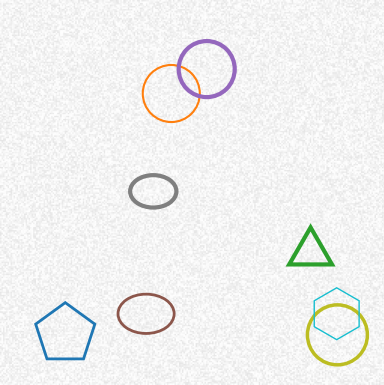[{"shape": "pentagon", "thickness": 2, "radius": 0.4, "center": [0.17, 0.133]}, {"shape": "circle", "thickness": 1.5, "radius": 0.37, "center": [0.445, 0.757]}, {"shape": "triangle", "thickness": 3, "radius": 0.32, "center": [0.807, 0.345]}, {"shape": "circle", "thickness": 3, "radius": 0.36, "center": [0.537, 0.821]}, {"shape": "oval", "thickness": 2, "radius": 0.36, "center": [0.379, 0.185]}, {"shape": "oval", "thickness": 3, "radius": 0.3, "center": [0.398, 0.503]}, {"shape": "circle", "thickness": 2.5, "radius": 0.39, "center": [0.876, 0.13]}, {"shape": "hexagon", "thickness": 1, "radius": 0.34, "center": [0.874, 0.185]}]